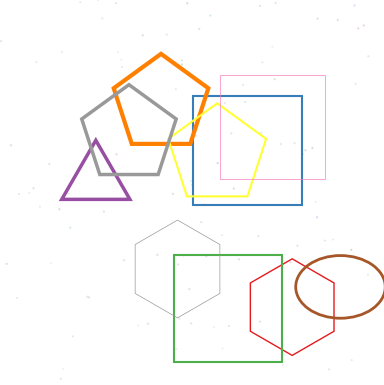[{"shape": "hexagon", "thickness": 1, "radius": 0.63, "center": [0.759, 0.202]}, {"shape": "square", "thickness": 1.5, "radius": 0.71, "center": [0.643, 0.609]}, {"shape": "square", "thickness": 1.5, "radius": 0.7, "center": [0.592, 0.199]}, {"shape": "triangle", "thickness": 2.5, "radius": 0.51, "center": [0.249, 0.533]}, {"shape": "pentagon", "thickness": 3, "radius": 0.65, "center": [0.418, 0.731]}, {"shape": "pentagon", "thickness": 1.5, "radius": 0.67, "center": [0.564, 0.598]}, {"shape": "oval", "thickness": 2, "radius": 0.58, "center": [0.884, 0.255]}, {"shape": "square", "thickness": 0.5, "radius": 0.68, "center": [0.707, 0.67]}, {"shape": "pentagon", "thickness": 2.5, "radius": 0.64, "center": [0.335, 0.651]}, {"shape": "hexagon", "thickness": 0.5, "radius": 0.64, "center": [0.461, 0.301]}]